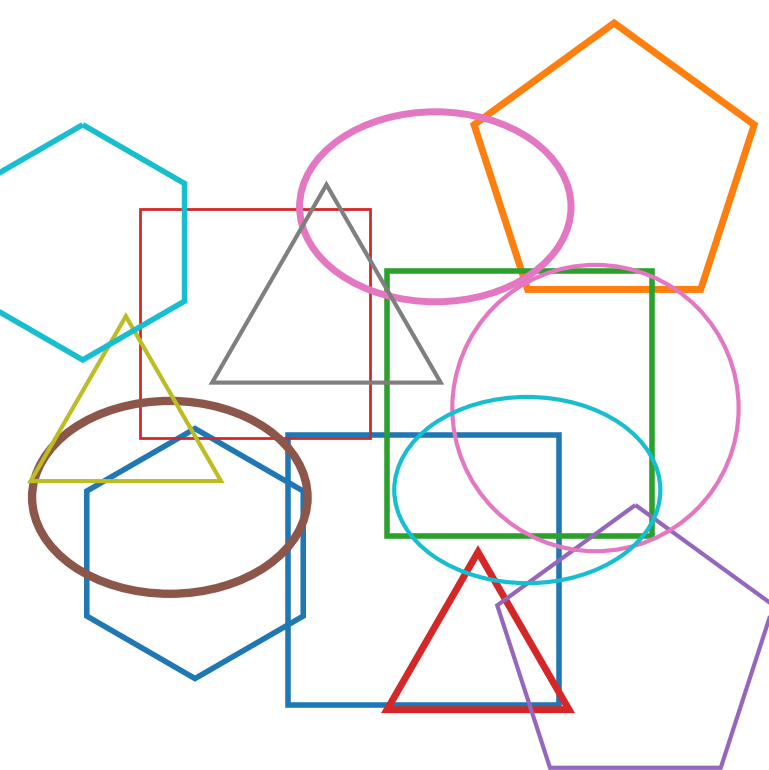[{"shape": "square", "thickness": 2, "radius": 0.88, "center": [0.55, 0.26]}, {"shape": "hexagon", "thickness": 2, "radius": 0.81, "center": [0.253, 0.281]}, {"shape": "pentagon", "thickness": 2.5, "radius": 0.96, "center": [0.798, 0.779]}, {"shape": "square", "thickness": 2, "radius": 0.86, "center": [0.675, 0.476]}, {"shape": "triangle", "thickness": 2.5, "radius": 0.68, "center": [0.621, 0.147]}, {"shape": "square", "thickness": 1, "radius": 0.75, "center": [0.331, 0.58]}, {"shape": "pentagon", "thickness": 1.5, "radius": 0.94, "center": [0.825, 0.156]}, {"shape": "oval", "thickness": 3, "radius": 0.89, "center": [0.221, 0.354]}, {"shape": "oval", "thickness": 2.5, "radius": 0.88, "center": [0.565, 0.731]}, {"shape": "circle", "thickness": 1.5, "radius": 0.93, "center": [0.773, 0.47]}, {"shape": "triangle", "thickness": 1.5, "radius": 0.86, "center": [0.424, 0.589]}, {"shape": "triangle", "thickness": 1.5, "radius": 0.71, "center": [0.163, 0.447]}, {"shape": "oval", "thickness": 1.5, "radius": 0.86, "center": [0.685, 0.364]}, {"shape": "hexagon", "thickness": 2, "radius": 0.76, "center": [0.107, 0.685]}]